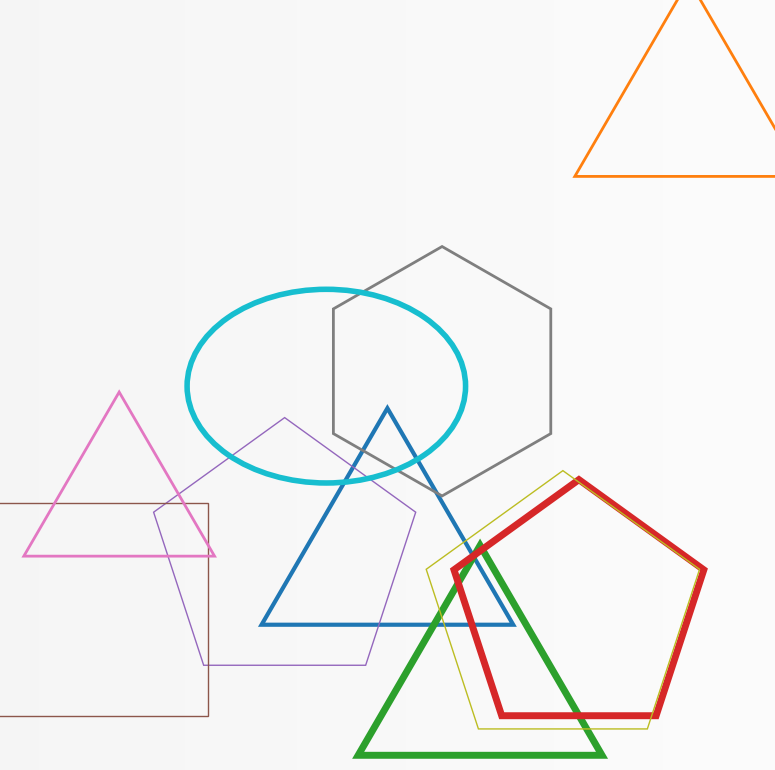[{"shape": "triangle", "thickness": 1.5, "radius": 0.94, "center": [0.5, 0.282]}, {"shape": "triangle", "thickness": 1, "radius": 0.85, "center": [0.889, 0.856]}, {"shape": "triangle", "thickness": 2.5, "radius": 0.91, "center": [0.619, 0.11]}, {"shape": "pentagon", "thickness": 2.5, "radius": 0.85, "center": [0.747, 0.208]}, {"shape": "pentagon", "thickness": 0.5, "radius": 0.89, "center": [0.367, 0.28]}, {"shape": "square", "thickness": 0.5, "radius": 0.69, "center": [0.13, 0.208]}, {"shape": "triangle", "thickness": 1, "radius": 0.71, "center": [0.154, 0.349]}, {"shape": "hexagon", "thickness": 1, "radius": 0.81, "center": [0.57, 0.518]}, {"shape": "pentagon", "thickness": 0.5, "radius": 0.93, "center": [0.726, 0.203]}, {"shape": "oval", "thickness": 2, "radius": 0.9, "center": [0.421, 0.499]}]